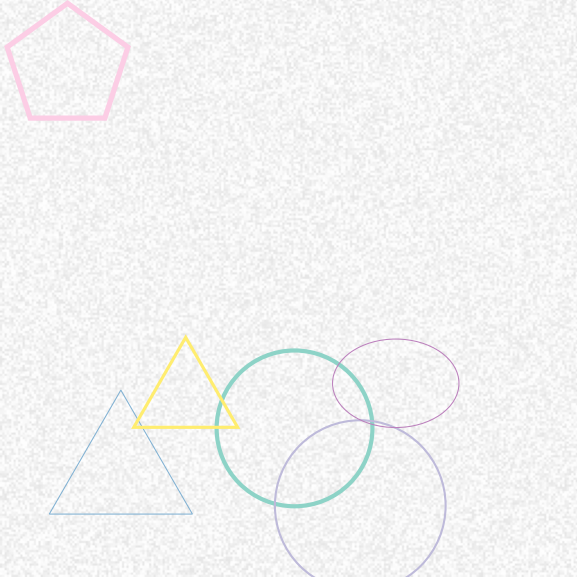[{"shape": "circle", "thickness": 2, "radius": 0.67, "center": [0.51, 0.257]}, {"shape": "circle", "thickness": 1, "radius": 0.74, "center": [0.624, 0.124]}, {"shape": "triangle", "thickness": 0.5, "radius": 0.72, "center": [0.209, 0.181]}, {"shape": "pentagon", "thickness": 2.5, "radius": 0.55, "center": [0.117, 0.884]}, {"shape": "oval", "thickness": 0.5, "radius": 0.55, "center": [0.685, 0.335]}, {"shape": "triangle", "thickness": 1.5, "radius": 0.52, "center": [0.322, 0.311]}]